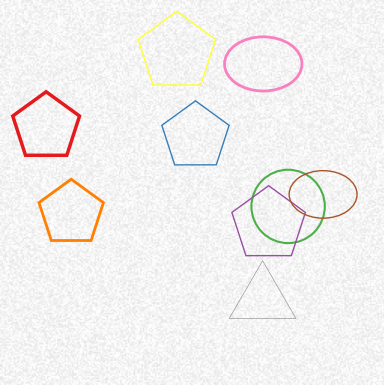[{"shape": "pentagon", "thickness": 2.5, "radius": 0.46, "center": [0.12, 0.67]}, {"shape": "pentagon", "thickness": 1, "radius": 0.46, "center": [0.508, 0.646]}, {"shape": "circle", "thickness": 1.5, "radius": 0.48, "center": [0.748, 0.464]}, {"shape": "pentagon", "thickness": 1, "radius": 0.5, "center": [0.698, 0.417]}, {"shape": "pentagon", "thickness": 2, "radius": 0.44, "center": [0.185, 0.447]}, {"shape": "pentagon", "thickness": 1, "radius": 0.53, "center": [0.459, 0.865]}, {"shape": "oval", "thickness": 1, "radius": 0.44, "center": [0.839, 0.495]}, {"shape": "oval", "thickness": 2, "radius": 0.5, "center": [0.684, 0.834]}, {"shape": "triangle", "thickness": 0.5, "radius": 0.5, "center": [0.682, 0.223]}]